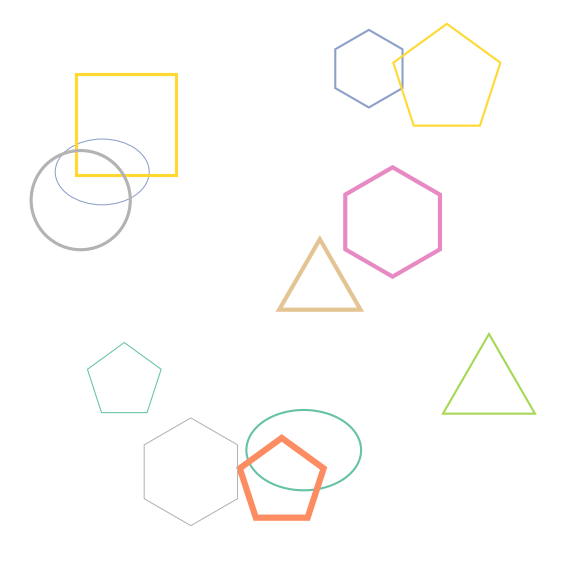[{"shape": "pentagon", "thickness": 0.5, "radius": 0.34, "center": [0.215, 0.339]}, {"shape": "oval", "thickness": 1, "radius": 0.5, "center": [0.526, 0.22]}, {"shape": "pentagon", "thickness": 3, "radius": 0.38, "center": [0.488, 0.164]}, {"shape": "hexagon", "thickness": 1, "radius": 0.34, "center": [0.639, 0.88]}, {"shape": "oval", "thickness": 0.5, "radius": 0.41, "center": [0.177, 0.701]}, {"shape": "hexagon", "thickness": 2, "radius": 0.47, "center": [0.68, 0.615]}, {"shape": "triangle", "thickness": 1, "radius": 0.46, "center": [0.847, 0.329]}, {"shape": "pentagon", "thickness": 1, "radius": 0.49, "center": [0.774, 0.86]}, {"shape": "square", "thickness": 1.5, "radius": 0.44, "center": [0.218, 0.783]}, {"shape": "triangle", "thickness": 2, "radius": 0.41, "center": [0.554, 0.504]}, {"shape": "circle", "thickness": 1.5, "radius": 0.43, "center": [0.14, 0.653]}, {"shape": "hexagon", "thickness": 0.5, "radius": 0.47, "center": [0.33, 0.182]}]